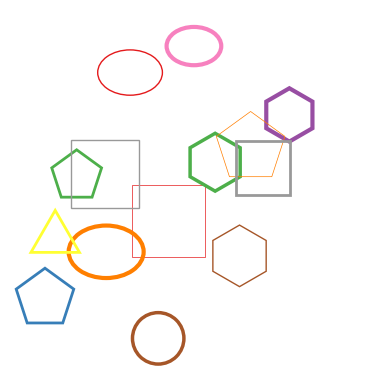[{"shape": "oval", "thickness": 1, "radius": 0.42, "center": [0.338, 0.812]}, {"shape": "square", "thickness": 0.5, "radius": 0.47, "center": [0.437, 0.426]}, {"shape": "pentagon", "thickness": 2, "radius": 0.39, "center": [0.117, 0.225]}, {"shape": "hexagon", "thickness": 2.5, "radius": 0.38, "center": [0.559, 0.579]}, {"shape": "pentagon", "thickness": 2, "radius": 0.34, "center": [0.199, 0.543]}, {"shape": "hexagon", "thickness": 3, "radius": 0.35, "center": [0.752, 0.702]}, {"shape": "pentagon", "thickness": 0.5, "radius": 0.47, "center": [0.651, 0.617]}, {"shape": "oval", "thickness": 3, "radius": 0.49, "center": [0.276, 0.346]}, {"shape": "triangle", "thickness": 2, "radius": 0.36, "center": [0.143, 0.381]}, {"shape": "hexagon", "thickness": 1, "radius": 0.4, "center": [0.622, 0.335]}, {"shape": "circle", "thickness": 2.5, "radius": 0.33, "center": [0.411, 0.121]}, {"shape": "oval", "thickness": 3, "radius": 0.36, "center": [0.504, 0.88]}, {"shape": "square", "thickness": 1, "radius": 0.44, "center": [0.273, 0.548]}, {"shape": "square", "thickness": 2, "radius": 0.35, "center": [0.684, 0.564]}]